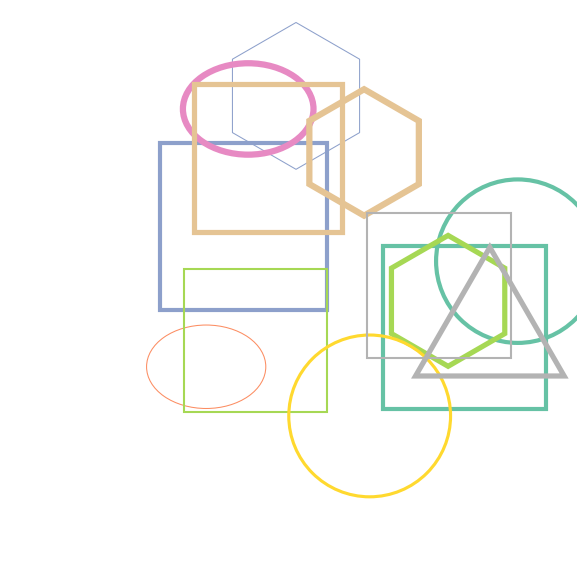[{"shape": "square", "thickness": 2, "radius": 0.71, "center": [0.804, 0.432]}, {"shape": "circle", "thickness": 2, "radius": 0.71, "center": [0.897, 0.547]}, {"shape": "oval", "thickness": 0.5, "radius": 0.52, "center": [0.357, 0.364]}, {"shape": "square", "thickness": 2, "radius": 0.72, "center": [0.421, 0.607]}, {"shape": "hexagon", "thickness": 0.5, "radius": 0.64, "center": [0.513, 0.833]}, {"shape": "oval", "thickness": 3, "radius": 0.57, "center": [0.43, 0.81]}, {"shape": "square", "thickness": 1, "radius": 0.62, "center": [0.442, 0.41]}, {"shape": "hexagon", "thickness": 2.5, "radius": 0.57, "center": [0.776, 0.478]}, {"shape": "circle", "thickness": 1.5, "radius": 0.7, "center": [0.64, 0.279]}, {"shape": "square", "thickness": 2.5, "radius": 0.64, "center": [0.463, 0.725]}, {"shape": "hexagon", "thickness": 3, "radius": 0.55, "center": [0.63, 0.735]}, {"shape": "square", "thickness": 1, "radius": 0.63, "center": [0.76, 0.505]}, {"shape": "triangle", "thickness": 2.5, "radius": 0.74, "center": [0.848, 0.422]}]